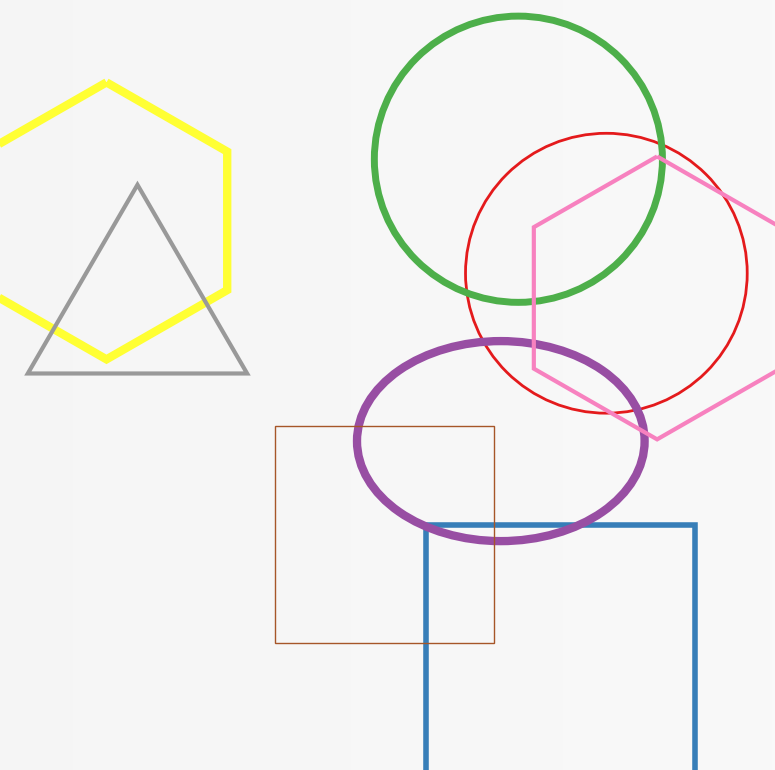[{"shape": "circle", "thickness": 1, "radius": 0.91, "center": [0.782, 0.645]}, {"shape": "square", "thickness": 2, "radius": 0.87, "center": [0.723, 0.145]}, {"shape": "circle", "thickness": 2.5, "radius": 0.93, "center": [0.669, 0.793]}, {"shape": "oval", "thickness": 3, "radius": 0.93, "center": [0.646, 0.427]}, {"shape": "hexagon", "thickness": 3, "radius": 0.9, "center": [0.137, 0.713]}, {"shape": "square", "thickness": 0.5, "radius": 0.71, "center": [0.496, 0.306]}, {"shape": "hexagon", "thickness": 1.5, "radius": 0.92, "center": [0.848, 0.613]}, {"shape": "triangle", "thickness": 1.5, "radius": 0.82, "center": [0.177, 0.597]}]